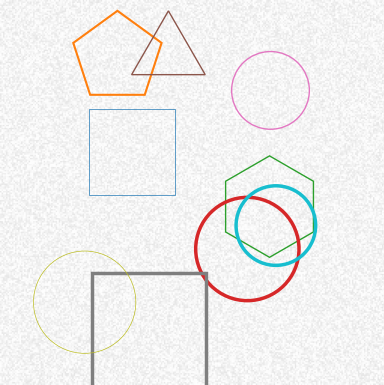[{"shape": "square", "thickness": 0.5, "radius": 0.56, "center": [0.342, 0.606]}, {"shape": "pentagon", "thickness": 1.5, "radius": 0.6, "center": [0.305, 0.851]}, {"shape": "hexagon", "thickness": 1, "radius": 0.66, "center": [0.7, 0.463]}, {"shape": "circle", "thickness": 2.5, "radius": 0.67, "center": [0.642, 0.353]}, {"shape": "triangle", "thickness": 1, "radius": 0.55, "center": [0.437, 0.861]}, {"shape": "circle", "thickness": 1, "radius": 0.5, "center": [0.703, 0.765]}, {"shape": "square", "thickness": 2.5, "radius": 0.74, "center": [0.387, 0.142]}, {"shape": "circle", "thickness": 0.5, "radius": 0.66, "center": [0.22, 0.215]}, {"shape": "circle", "thickness": 2.5, "radius": 0.52, "center": [0.717, 0.414]}]